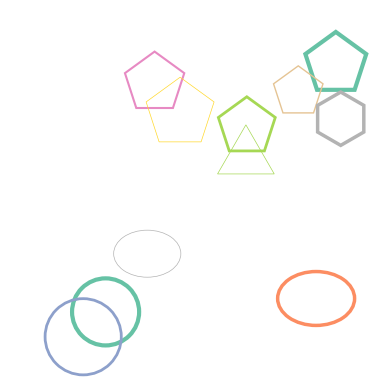[{"shape": "circle", "thickness": 3, "radius": 0.44, "center": [0.274, 0.19]}, {"shape": "pentagon", "thickness": 3, "radius": 0.42, "center": [0.872, 0.834]}, {"shape": "oval", "thickness": 2.5, "radius": 0.5, "center": [0.821, 0.225]}, {"shape": "circle", "thickness": 2, "radius": 0.49, "center": [0.216, 0.125]}, {"shape": "pentagon", "thickness": 1.5, "radius": 0.4, "center": [0.402, 0.785]}, {"shape": "pentagon", "thickness": 2, "radius": 0.39, "center": [0.641, 0.671]}, {"shape": "triangle", "thickness": 0.5, "radius": 0.43, "center": [0.639, 0.591]}, {"shape": "pentagon", "thickness": 0.5, "radius": 0.46, "center": [0.468, 0.707]}, {"shape": "pentagon", "thickness": 1, "radius": 0.34, "center": [0.775, 0.761]}, {"shape": "hexagon", "thickness": 2.5, "radius": 0.35, "center": [0.885, 0.692]}, {"shape": "oval", "thickness": 0.5, "radius": 0.44, "center": [0.382, 0.341]}]